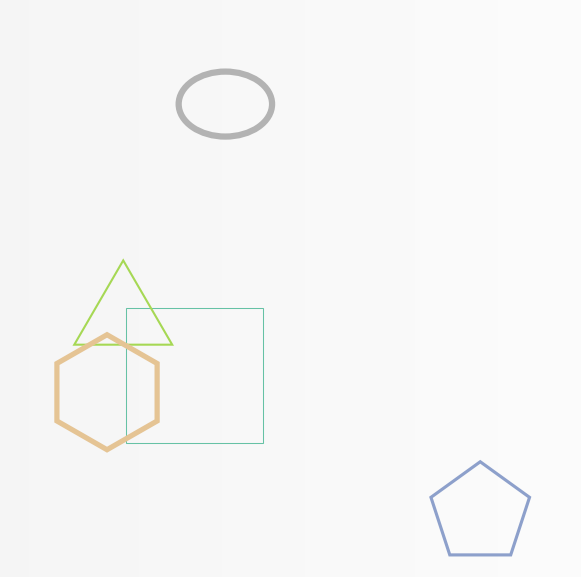[{"shape": "square", "thickness": 0.5, "radius": 0.59, "center": [0.334, 0.349]}, {"shape": "pentagon", "thickness": 1.5, "radius": 0.45, "center": [0.826, 0.11]}, {"shape": "triangle", "thickness": 1, "radius": 0.49, "center": [0.212, 0.451]}, {"shape": "hexagon", "thickness": 2.5, "radius": 0.5, "center": [0.184, 0.32]}, {"shape": "oval", "thickness": 3, "radius": 0.4, "center": [0.388, 0.819]}]